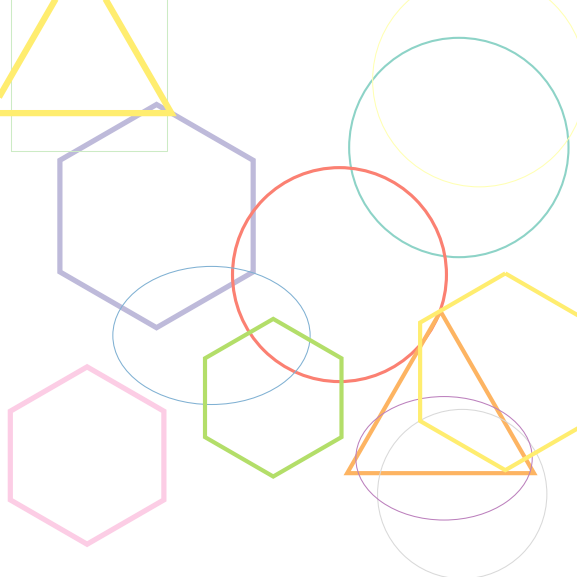[{"shape": "circle", "thickness": 1, "radius": 0.95, "center": [0.795, 0.744]}, {"shape": "circle", "thickness": 0.5, "radius": 0.92, "center": [0.83, 0.86]}, {"shape": "hexagon", "thickness": 2.5, "radius": 0.97, "center": [0.271, 0.625]}, {"shape": "circle", "thickness": 1.5, "radius": 0.93, "center": [0.588, 0.524]}, {"shape": "oval", "thickness": 0.5, "radius": 0.85, "center": [0.366, 0.418]}, {"shape": "triangle", "thickness": 2, "radius": 0.93, "center": [0.763, 0.273]}, {"shape": "hexagon", "thickness": 2, "radius": 0.68, "center": [0.473, 0.31]}, {"shape": "hexagon", "thickness": 2.5, "radius": 0.77, "center": [0.151, 0.21]}, {"shape": "circle", "thickness": 0.5, "radius": 0.73, "center": [0.8, 0.144]}, {"shape": "oval", "thickness": 0.5, "radius": 0.76, "center": [0.769, 0.206]}, {"shape": "square", "thickness": 0.5, "radius": 0.68, "center": [0.154, 0.872]}, {"shape": "hexagon", "thickness": 2, "radius": 0.85, "center": [0.875, 0.355]}, {"shape": "triangle", "thickness": 3, "radius": 0.91, "center": [0.14, 0.894]}]